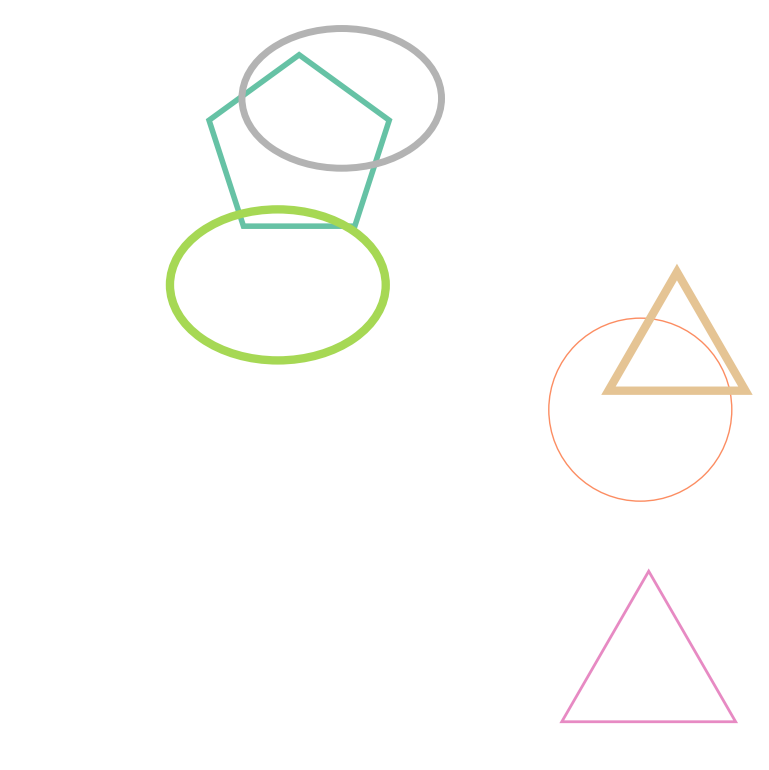[{"shape": "pentagon", "thickness": 2, "radius": 0.62, "center": [0.388, 0.806]}, {"shape": "circle", "thickness": 0.5, "radius": 0.59, "center": [0.832, 0.468]}, {"shape": "triangle", "thickness": 1, "radius": 0.65, "center": [0.842, 0.128]}, {"shape": "oval", "thickness": 3, "radius": 0.7, "center": [0.361, 0.63]}, {"shape": "triangle", "thickness": 3, "radius": 0.51, "center": [0.879, 0.544]}, {"shape": "oval", "thickness": 2.5, "radius": 0.65, "center": [0.444, 0.872]}]